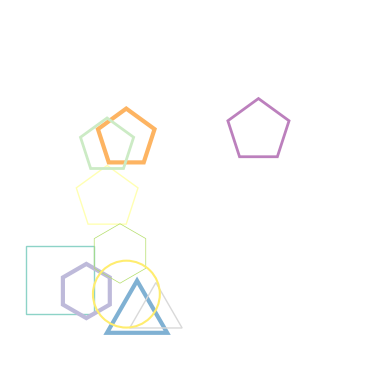[{"shape": "square", "thickness": 1, "radius": 0.44, "center": [0.155, 0.273]}, {"shape": "pentagon", "thickness": 1, "radius": 0.42, "center": [0.278, 0.486]}, {"shape": "hexagon", "thickness": 3, "radius": 0.35, "center": [0.224, 0.244]}, {"shape": "triangle", "thickness": 3, "radius": 0.45, "center": [0.356, 0.181]}, {"shape": "pentagon", "thickness": 3, "radius": 0.39, "center": [0.328, 0.641]}, {"shape": "hexagon", "thickness": 0.5, "radius": 0.39, "center": [0.312, 0.342]}, {"shape": "triangle", "thickness": 1, "radius": 0.39, "center": [0.405, 0.187]}, {"shape": "pentagon", "thickness": 2, "radius": 0.42, "center": [0.671, 0.66]}, {"shape": "pentagon", "thickness": 2, "radius": 0.36, "center": [0.278, 0.621]}, {"shape": "circle", "thickness": 1.5, "radius": 0.43, "center": [0.328, 0.236]}]